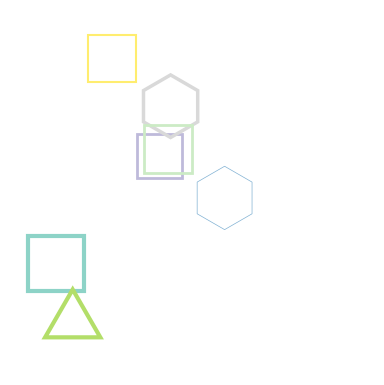[{"shape": "square", "thickness": 3, "radius": 0.36, "center": [0.145, 0.316]}, {"shape": "square", "thickness": 2, "radius": 0.29, "center": [0.415, 0.595]}, {"shape": "hexagon", "thickness": 0.5, "radius": 0.41, "center": [0.583, 0.486]}, {"shape": "triangle", "thickness": 3, "radius": 0.41, "center": [0.189, 0.165]}, {"shape": "hexagon", "thickness": 2.5, "radius": 0.41, "center": [0.443, 0.724]}, {"shape": "square", "thickness": 2, "radius": 0.31, "center": [0.437, 0.614]}, {"shape": "square", "thickness": 1.5, "radius": 0.31, "center": [0.291, 0.848]}]